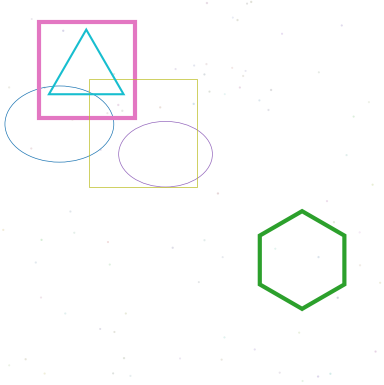[{"shape": "oval", "thickness": 0.5, "radius": 0.71, "center": [0.154, 0.678]}, {"shape": "hexagon", "thickness": 3, "radius": 0.63, "center": [0.785, 0.325]}, {"shape": "oval", "thickness": 0.5, "radius": 0.61, "center": [0.43, 0.6]}, {"shape": "square", "thickness": 3, "radius": 0.63, "center": [0.226, 0.819]}, {"shape": "square", "thickness": 0.5, "radius": 0.7, "center": [0.371, 0.654]}, {"shape": "triangle", "thickness": 1.5, "radius": 0.56, "center": [0.224, 0.811]}]